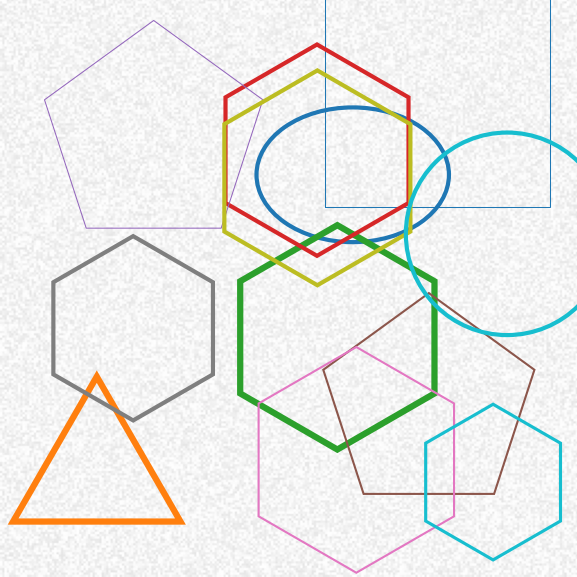[{"shape": "oval", "thickness": 2, "radius": 0.83, "center": [0.611, 0.696]}, {"shape": "square", "thickness": 0.5, "radius": 0.97, "center": [0.758, 0.834]}, {"shape": "triangle", "thickness": 3, "radius": 0.84, "center": [0.168, 0.18]}, {"shape": "hexagon", "thickness": 3, "radius": 0.97, "center": [0.584, 0.415]}, {"shape": "hexagon", "thickness": 2, "radius": 0.91, "center": [0.549, 0.739]}, {"shape": "pentagon", "thickness": 0.5, "radius": 0.99, "center": [0.266, 0.765]}, {"shape": "pentagon", "thickness": 1, "radius": 0.96, "center": [0.743, 0.299]}, {"shape": "hexagon", "thickness": 1, "radius": 0.98, "center": [0.617, 0.203]}, {"shape": "hexagon", "thickness": 2, "radius": 0.8, "center": [0.231, 0.431]}, {"shape": "hexagon", "thickness": 2, "radius": 0.93, "center": [0.55, 0.691]}, {"shape": "circle", "thickness": 2, "radius": 0.88, "center": [0.878, 0.594]}, {"shape": "hexagon", "thickness": 1.5, "radius": 0.67, "center": [0.854, 0.164]}]